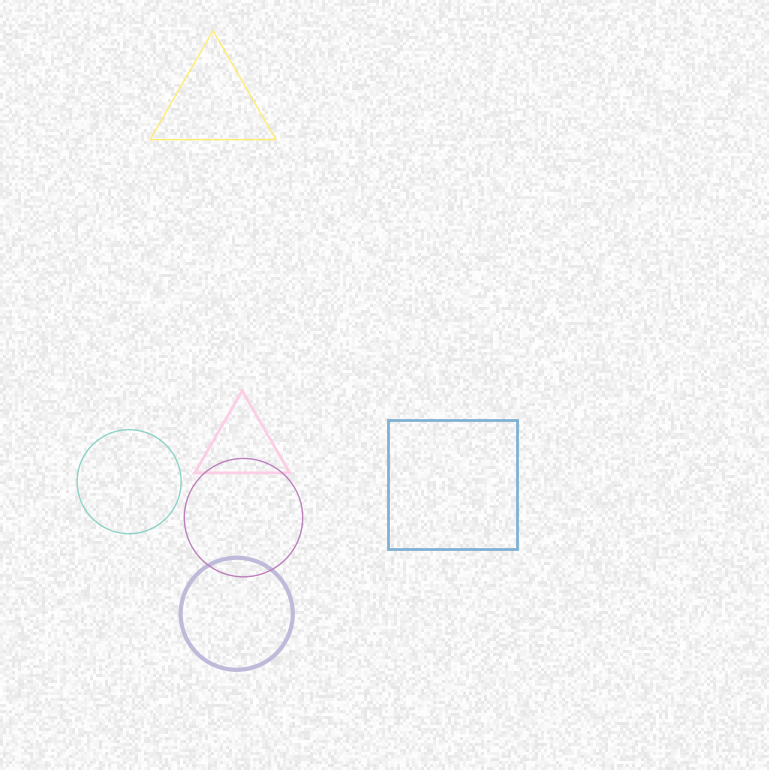[{"shape": "circle", "thickness": 0.5, "radius": 0.34, "center": [0.168, 0.374]}, {"shape": "circle", "thickness": 1.5, "radius": 0.36, "center": [0.307, 0.203]}, {"shape": "square", "thickness": 1, "radius": 0.42, "center": [0.588, 0.371]}, {"shape": "triangle", "thickness": 1, "radius": 0.36, "center": [0.315, 0.421]}, {"shape": "circle", "thickness": 0.5, "radius": 0.38, "center": [0.316, 0.328]}, {"shape": "triangle", "thickness": 0.5, "radius": 0.47, "center": [0.277, 0.866]}]